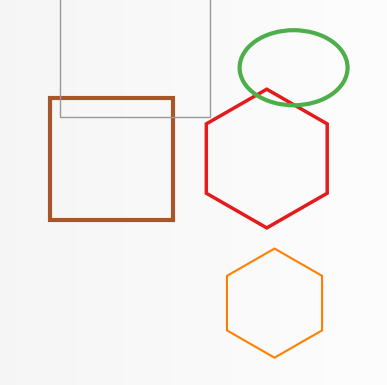[{"shape": "hexagon", "thickness": 2.5, "radius": 0.9, "center": [0.688, 0.588]}, {"shape": "oval", "thickness": 3, "radius": 0.7, "center": [0.758, 0.824]}, {"shape": "hexagon", "thickness": 1.5, "radius": 0.71, "center": [0.708, 0.213]}, {"shape": "square", "thickness": 3, "radius": 0.79, "center": [0.287, 0.588]}, {"shape": "square", "thickness": 1, "radius": 0.97, "center": [0.349, 0.89]}]